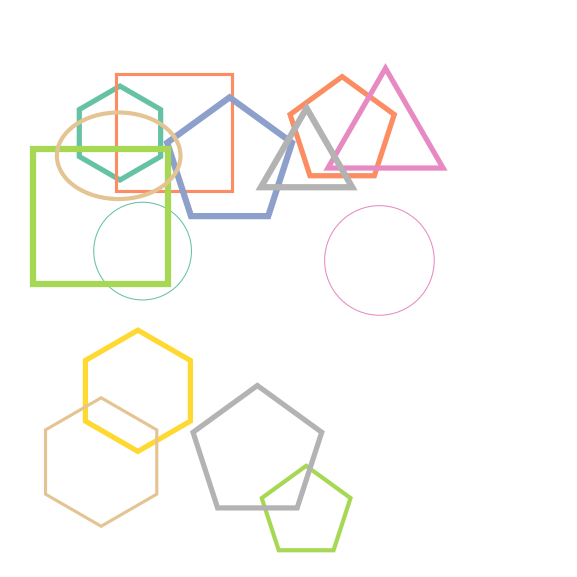[{"shape": "circle", "thickness": 0.5, "radius": 0.42, "center": [0.247, 0.564]}, {"shape": "hexagon", "thickness": 2.5, "radius": 0.41, "center": [0.208, 0.769]}, {"shape": "square", "thickness": 1.5, "radius": 0.5, "center": [0.302, 0.77]}, {"shape": "pentagon", "thickness": 2.5, "radius": 0.47, "center": [0.592, 0.772]}, {"shape": "pentagon", "thickness": 3, "radius": 0.57, "center": [0.398, 0.717]}, {"shape": "triangle", "thickness": 2.5, "radius": 0.58, "center": [0.668, 0.766]}, {"shape": "circle", "thickness": 0.5, "radius": 0.47, "center": [0.657, 0.548]}, {"shape": "pentagon", "thickness": 2, "radius": 0.4, "center": [0.53, 0.112]}, {"shape": "square", "thickness": 3, "radius": 0.59, "center": [0.174, 0.624]}, {"shape": "hexagon", "thickness": 2.5, "radius": 0.52, "center": [0.239, 0.322]}, {"shape": "hexagon", "thickness": 1.5, "radius": 0.56, "center": [0.175, 0.199]}, {"shape": "oval", "thickness": 2, "radius": 0.54, "center": [0.206, 0.729]}, {"shape": "pentagon", "thickness": 2.5, "radius": 0.59, "center": [0.446, 0.214]}, {"shape": "triangle", "thickness": 3, "radius": 0.46, "center": [0.531, 0.721]}]